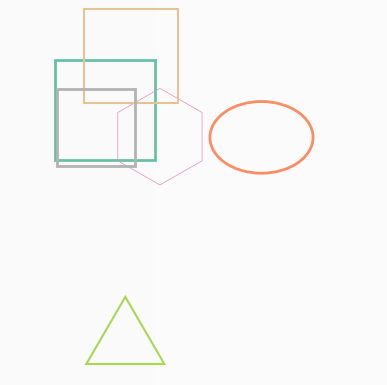[{"shape": "square", "thickness": 2, "radius": 0.65, "center": [0.27, 0.714]}, {"shape": "oval", "thickness": 2, "radius": 0.67, "center": [0.675, 0.643]}, {"shape": "hexagon", "thickness": 0.5, "radius": 0.63, "center": [0.413, 0.645]}, {"shape": "triangle", "thickness": 1.5, "radius": 0.58, "center": [0.323, 0.113]}, {"shape": "square", "thickness": 1.5, "radius": 0.61, "center": [0.338, 0.855]}, {"shape": "square", "thickness": 2, "radius": 0.5, "center": [0.246, 0.669]}]